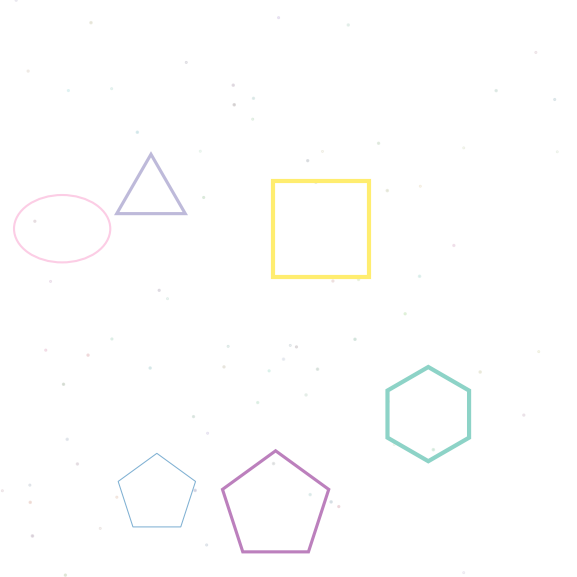[{"shape": "hexagon", "thickness": 2, "radius": 0.41, "center": [0.742, 0.282]}, {"shape": "triangle", "thickness": 1.5, "radius": 0.34, "center": [0.261, 0.663]}, {"shape": "pentagon", "thickness": 0.5, "radius": 0.35, "center": [0.272, 0.144]}, {"shape": "oval", "thickness": 1, "radius": 0.42, "center": [0.108, 0.603]}, {"shape": "pentagon", "thickness": 1.5, "radius": 0.48, "center": [0.477, 0.122]}, {"shape": "square", "thickness": 2, "radius": 0.41, "center": [0.556, 0.602]}]